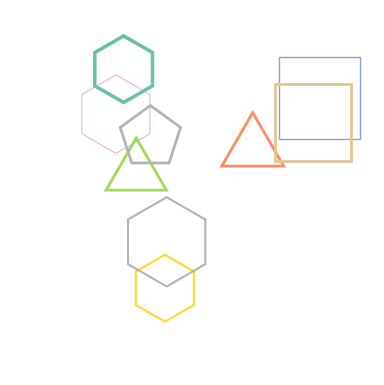[{"shape": "hexagon", "thickness": 2.5, "radius": 0.43, "center": [0.321, 0.82]}, {"shape": "triangle", "thickness": 2, "radius": 0.46, "center": [0.656, 0.615]}, {"shape": "square", "thickness": 1, "radius": 0.53, "center": [0.83, 0.745]}, {"shape": "hexagon", "thickness": 0.5, "radius": 0.51, "center": [0.301, 0.704]}, {"shape": "triangle", "thickness": 2, "radius": 0.45, "center": [0.354, 0.551]}, {"shape": "hexagon", "thickness": 1.5, "radius": 0.43, "center": [0.428, 0.251]}, {"shape": "square", "thickness": 2, "radius": 0.49, "center": [0.814, 0.682]}, {"shape": "hexagon", "thickness": 1.5, "radius": 0.58, "center": [0.433, 0.372]}, {"shape": "pentagon", "thickness": 2, "radius": 0.41, "center": [0.391, 0.643]}]